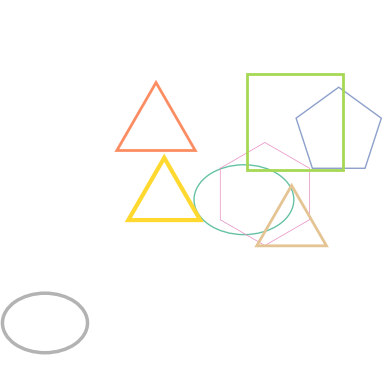[{"shape": "oval", "thickness": 1, "radius": 0.65, "center": [0.634, 0.481]}, {"shape": "triangle", "thickness": 2, "radius": 0.59, "center": [0.405, 0.668]}, {"shape": "pentagon", "thickness": 1, "radius": 0.58, "center": [0.88, 0.657]}, {"shape": "hexagon", "thickness": 0.5, "radius": 0.67, "center": [0.688, 0.496]}, {"shape": "square", "thickness": 2, "radius": 0.63, "center": [0.767, 0.682]}, {"shape": "triangle", "thickness": 3, "radius": 0.54, "center": [0.427, 0.482]}, {"shape": "triangle", "thickness": 2, "radius": 0.52, "center": [0.757, 0.414]}, {"shape": "oval", "thickness": 2.5, "radius": 0.55, "center": [0.117, 0.161]}]